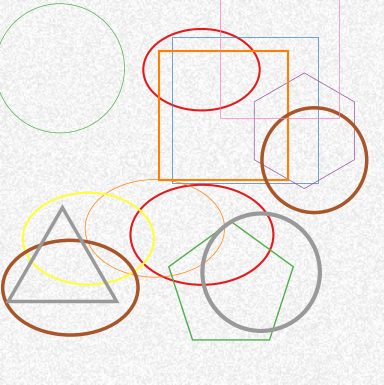[{"shape": "oval", "thickness": 1.5, "radius": 0.76, "center": [0.523, 0.819]}, {"shape": "oval", "thickness": 1.5, "radius": 0.93, "center": [0.524, 0.39]}, {"shape": "square", "thickness": 0.5, "radius": 0.95, "center": [0.637, 0.715]}, {"shape": "pentagon", "thickness": 1, "radius": 0.85, "center": [0.6, 0.255]}, {"shape": "circle", "thickness": 0.5, "radius": 0.84, "center": [0.156, 0.823]}, {"shape": "hexagon", "thickness": 0.5, "radius": 0.75, "center": [0.791, 0.66]}, {"shape": "oval", "thickness": 0.5, "radius": 0.91, "center": [0.402, 0.407]}, {"shape": "square", "thickness": 1.5, "radius": 0.84, "center": [0.581, 0.701]}, {"shape": "oval", "thickness": 1.5, "radius": 0.85, "center": [0.23, 0.38]}, {"shape": "oval", "thickness": 2.5, "radius": 0.88, "center": [0.183, 0.253]}, {"shape": "circle", "thickness": 2.5, "radius": 0.68, "center": [0.816, 0.584]}, {"shape": "square", "thickness": 0.5, "radius": 0.77, "center": [0.726, 0.848]}, {"shape": "triangle", "thickness": 2.5, "radius": 0.81, "center": [0.162, 0.298]}, {"shape": "circle", "thickness": 3, "radius": 0.76, "center": [0.678, 0.293]}]